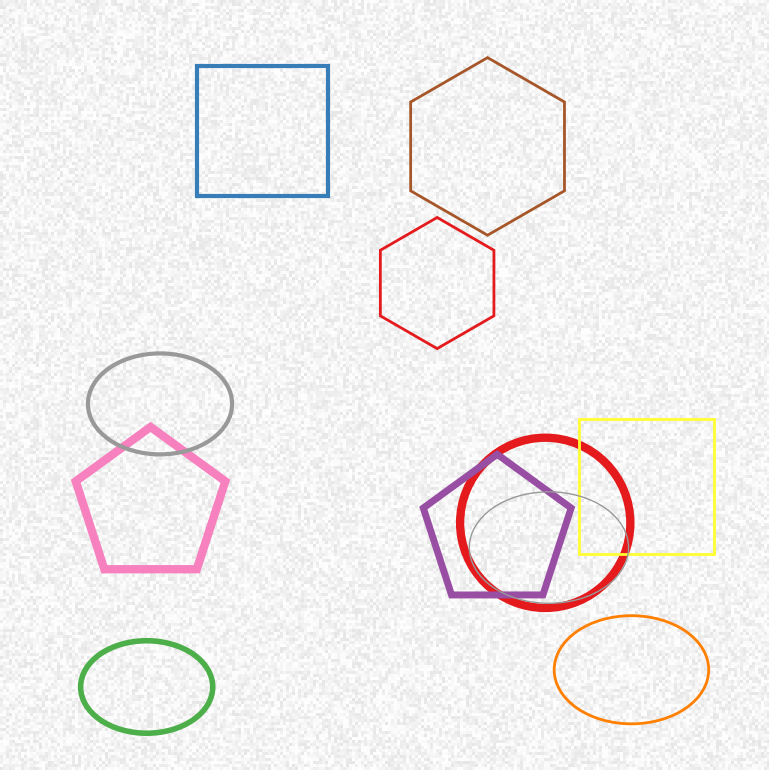[{"shape": "hexagon", "thickness": 1, "radius": 0.43, "center": [0.568, 0.632]}, {"shape": "circle", "thickness": 3, "radius": 0.55, "center": [0.708, 0.321]}, {"shape": "square", "thickness": 1.5, "radius": 0.42, "center": [0.341, 0.83]}, {"shape": "oval", "thickness": 2, "radius": 0.43, "center": [0.19, 0.108]}, {"shape": "pentagon", "thickness": 2.5, "radius": 0.5, "center": [0.646, 0.309]}, {"shape": "oval", "thickness": 1, "radius": 0.5, "center": [0.82, 0.13]}, {"shape": "square", "thickness": 1, "radius": 0.44, "center": [0.84, 0.368]}, {"shape": "hexagon", "thickness": 1, "radius": 0.58, "center": [0.633, 0.81]}, {"shape": "pentagon", "thickness": 3, "radius": 0.51, "center": [0.196, 0.343]}, {"shape": "oval", "thickness": 1.5, "radius": 0.47, "center": [0.208, 0.475]}, {"shape": "oval", "thickness": 0.5, "radius": 0.52, "center": [0.713, 0.289]}]